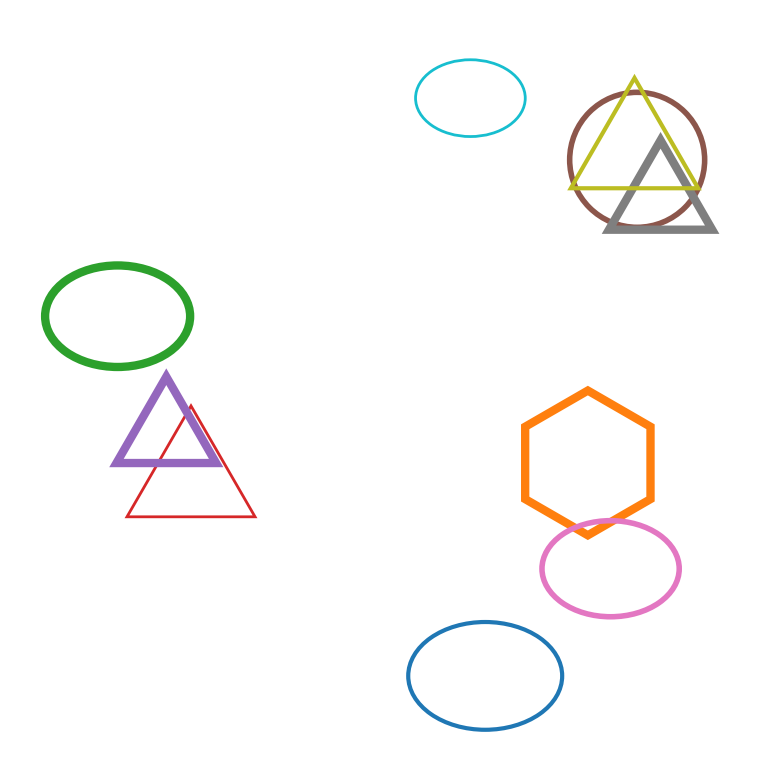[{"shape": "oval", "thickness": 1.5, "radius": 0.5, "center": [0.63, 0.122]}, {"shape": "hexagon", "thickness": 3, "radius": 0.47, "center": [0.763, 0.399]}, {"shape": "oval", "thickness": 3, "radius": 0.47, "center": [0.153, 0.589]}, {"shape": "triangle", "thickness": 1, "radius": 0.48, "center": [0.248, 0.377]}, {"shape": "triangle", "thickness": 3, "radius": 0.37, "center": [0.216, 0.436]}, {"shape": "circle", "thickness": 2, "radius": 0.44, "center": [0.827, 0.792]}, {"shape": "oval", "thickness": 2, "radius": 0.45, "center": [0.793, 0.261]}, {"shape": "triangle", "thickness": 3, "radius": 0.39, "center": [0.858, 0.74]}, {"shape": "triangle", "thickness": 1.5, "radius": 0.48, "center": [0.824, 0.803]}, {"shape": "oval", "thickness": 1, "radius": 0.36, "center": [0.611, 0.873]}]